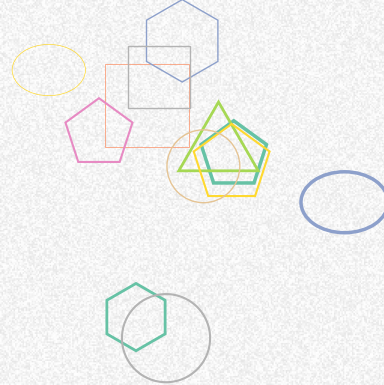[{"shape": "hexagon", "thickness": 2, "radius": 0.44, "center": [0.353, 0.176]}, {"shape": "pentagon", "thickness": 2.5, "radius": 0.45, "center": [0.607, 0.597]}, {"shape": "square", "thickness": 0.5, "radius": 0.54, "center": [0.382, 0.726]}, {"shape": "hexagon", "thickness": 1, "radius": 0.54, "center": [0.473, 0.894]}, {"shape": "oval", "thickness": 2.5, "radius": 0.57, "center": [0.895, 0.475]}, {"shape": "pentagon", "thickness": 1.5, "radius": 0.46, "center": [0.257, 0.653]}, {"shape": "triangle", "thickness": 2, "radius": 0.6, "center": [0.568, 0.616]}, {"shape": "oval", "thickness": 0.5, "radius": 0.48, "center": [0.127, 0.818]}, {"shape": "pentagon", "thickness": 1.5, "radius": 0.52, "center": [0.602, 0.575]}, {"shape": "circle", "thickness": 1, "radius": 0.47, "center": [0.528, 0.568]}, {"shape": "circle", "thickness": 1.5, "radius": 0.57, "center": [0.431, 0.122]}, {"shape": "square", "thickness": 1, "radius": 0.4, "center": [0.414, 0.799]}]